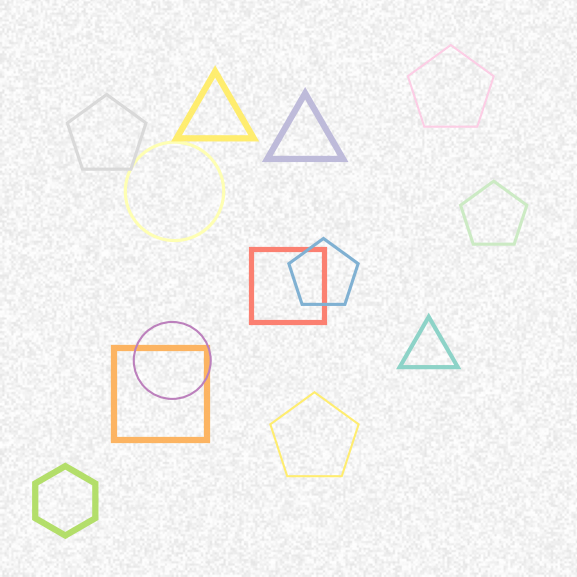[{"shape": "triangle", "thickness": 2, "radius": 0.29, "center": [0.742, 0.392]}, {"shape": "circle", "thickness": 1.5, "radius": 0.43, "center": [0.302, 0.668]}, {"shape": "triangle", "thickness": 3, "radius": 0.38, "center": [0.528, 0.762]}, {"shape": "square", "thickness": 2.5, "radius": 0.32, "center": [0.497, 0.505]}, {"shape": "pentagon", "thickness": 1.5, "radius": 0.32, "center": [0.56, 0.523]}, {"shape": "square", "thickness": 3, "radius": 0.4, "center": [0.278, 0.317]}, {"shape": "hexagon", "thickness": 3, "radius": 0.3, "center": [0.113, 0.132]}, {"shape": "pentagon", "thickness": 1, "radius": 0.39, "center": [0.781, 0.843]}, {"shape": "pentagon", "thickness": 1.5, "radius": 0.36, "center": [0.185, 0.764]}, {"shape": "circle", "thickness": 1, "radius": 0.33, "center": [0.298, 0.375]}, {"shape": "pentagon", "thickness": 1.5, "radius": 0.3, "center": [0.855, 0.625]}, {"shape": "pentagon", "thickness": 1, "radius": 0.4, "center": [0.545, 0.24]}, {"shape": "triangle", "thickness": 3, "radius": 0.39, "center": [0.373, 0.798]}]